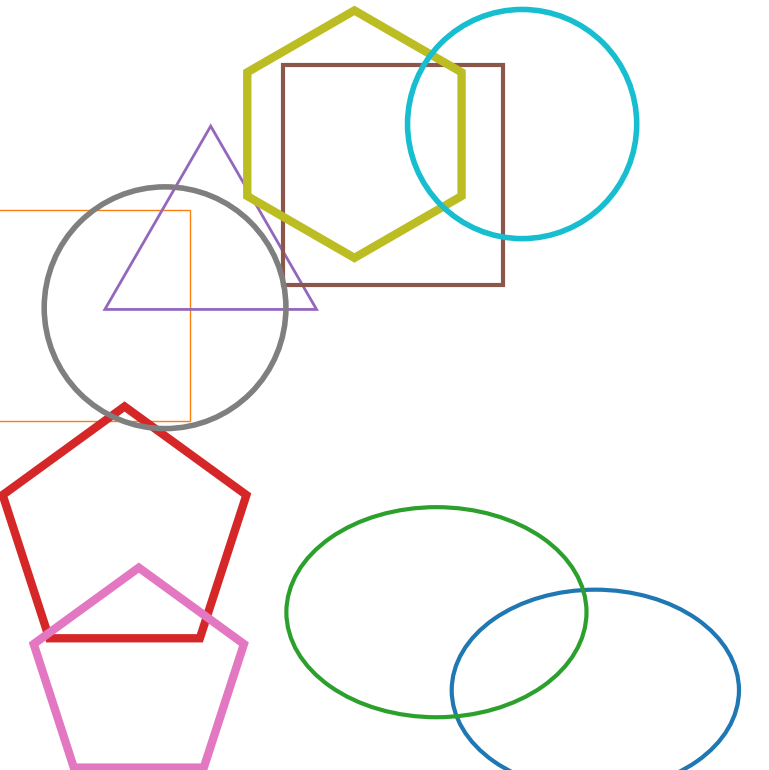[{"shape": "oval", "thickness": 1.5, "radius": 0.93, "center": [0.773, 0.104]}, {"shape": "square", "thickness": 0.5, "radius": 0.68, "center": [0.11, 0.59]}, {"shape": "oval", "thickness": 1.5, "radius": 0.97, "center": [0.567, 0.205]}, {"shape": "pentagon", "thickness": 3, "radius": 0.83, "center": [0.162, 0.306]}, {"shape": "triangle", "thickness": 1, "radius": 0.79, "center": [0.274, 0.677]}, {"shape": "square", "thickness": 1.5, "radius": 0.71, "center": [0.511, 0.773]}, {"shape": "pentagon", "thickness": 3, "radius": 0.72, "center": [0.18, 0.119]}, {"shape": "circle", "thickness": 2, "radius": 0.78, "center": [0.214, 0.6]}, {"shape": "hexagon", "thickness": 3, "radius": 0.8, "center": [0.46, 0.826]}, {"shape": "circle", "thickness": 2, "radius": 0.74, "center": [0.678, 0.839]}]